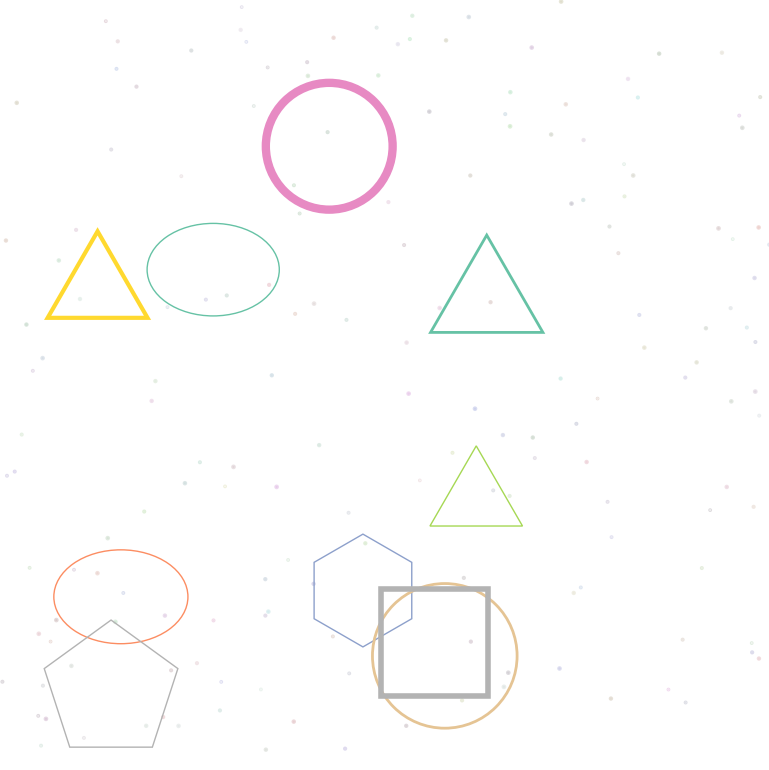[{"shape": "triangle", "thickness": 1, "radius": 0.42, "center": [0.632, 0.61]}, {"shape": "oval", "thickness": 0.5, "radius": 0.43, "center": [0.277, 0.65]}, {"shape": "oval", "thickness": 0.5, "radius": 0.44, "center": [0.157, 0.225]}, {"shape": "hexagon", "thickness": 0.5, "radius": 0.37, "center": [0.471, 0.233]}, {"shape": "circle", "thickness": 3, "radius": 0.41, "center": [0.428, 0.81]}, {"shape": "triangle", "thickness": 0.5, "radius": 0.35, "center": [0.618, 0.352]}, {"shape": "triangle", "thickness": 1.5, "radius": 0.37, "center": [0.127, 0.625]}, {"shape": "circle", "thickness": 1, "radius": 0.47, "center": [0.578, 0.148]}, {"shape": "square", "thickness": 2, "radius": 0.35, "center": [0.564, 0.165]}, {"shape": "pentagon", "thickness": 0.5, "radius": 0.46, "center": [0.144, 0.103]}]